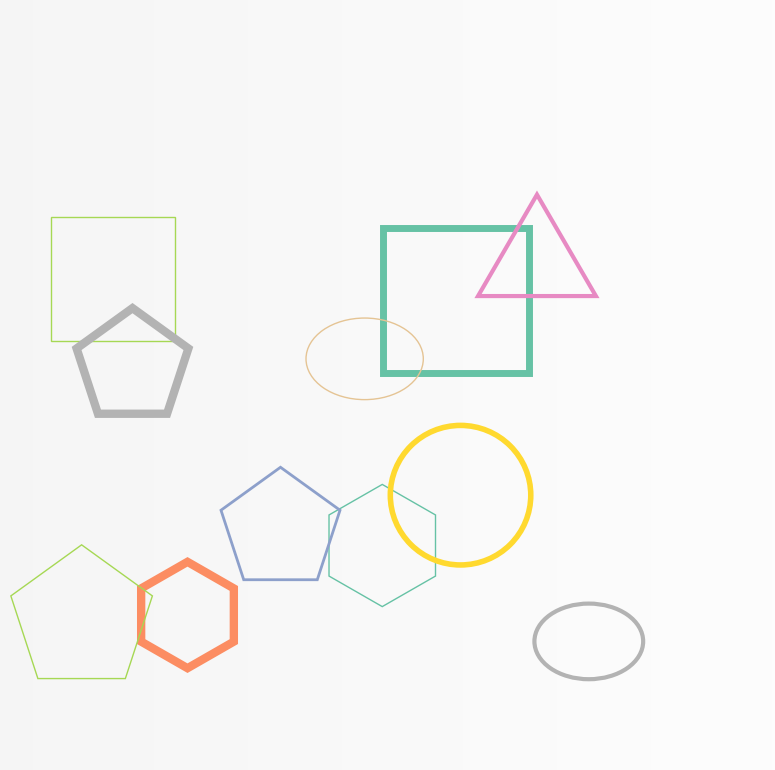[{"shape": "square", "thickness": 2.5, "radius": 0.47, "center": [0.588, 0.61]}, {"shape": "hexagon", "thickness": 0.5, "radius": 0.4, "center": [0.493, 0.292]}, {"shape": "hexagon", "thickness": 3, "radius": 0.35, "center": [0.242, 0.201]}, {"shape": "pentagon", "thickness": 1, "radius": 0.4, "center": [0.362, 0.312]}, {"shape": "triangle", "thickness": 1.5, "radius": 0.44, "center": [0.693, 0.659]}, {"shape": "square", "thickness": 0.5, "radius": 0.4, "center": [0.145, 0.638]}, {"shape": "pentagon", "thickness": 0.5, "radius": 0.48, "center": [0.105, 0.196]}, {"shape": "circle", "thickness": 2, "radius": 0.45, "center": [0.594, 0.357]}, {"shape": "oval", "thickness": 0.5, "radius": 0.38, "center": [0.471, 0.534]}, {"shape": "oval", "thickness": 1.5, "radius": 0.35, "center": [0.76, 0.167]}, {"shape": "pentagon", "thickness": 3, "radius": 0.38, "center": [0.171, 0.524]}]